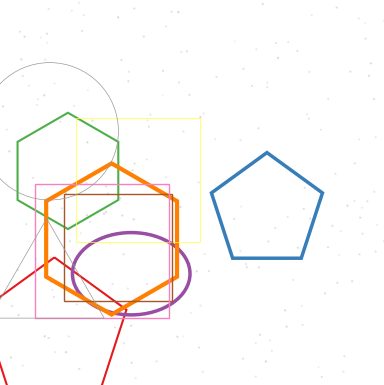[{"shape": "pentagon", "thickness": 1.5, "radius": 0.98, "center": [0.141, 0.135]}, {"shape": "pentagon", "thickness": 2.5, "radius": 0.76, "center": [0.693, 0.452]}, {"shape": "hexagon", "thickness": 1.5, "radius": 0.76, "center": [0.176, 0.556]}, {"shape": "oval", "thickness": 2.5, "radius": 0.76, "center": [0.341, 0.289]}, {"shape": "hexagon", "thickness": 3, "radius": 0.98, "center": [0.29, 0.379]}, {"shape": "square", "thickness": 0.5, "radius": 0.81, "center": [0.358, 0.533]}, {"shape": "square", "thickness": 1, "radius": 0.7, "center": [0.306, 0.358]}, {"shape": "square", "thickness": 1, "radius": 0.87, "center": [0.266, 0.348]}, {"shape": "circle", "thickness": 0.5, "radius": 0.89, "center": [0.129, 0.659]}, {"shape": "triangle", "thickness": 0.5, "radius": 0.86, "center": [0.121, 0.26]}]